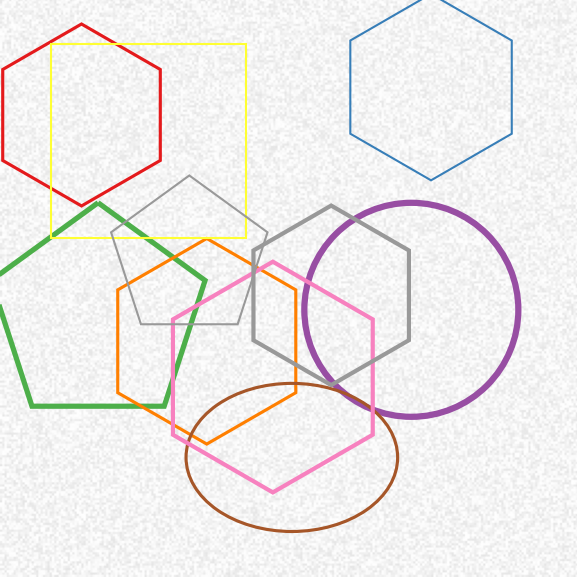[{"shape": "hexagon", "thickness": 1.5, "radius": 0.79, "center": [0.141, 0.8]}, {"shape": "hexagon", "thickness": 1, "radius": 0.81, "center": [0.746, 0.848]}, {"shape": "pentagon", "thickness": 2.5, "radius": 0.97, "center": [0.17, 0.453]}, {"shape": "circle", "thickness": 3, "radius": 0.93, "center": [0.712, 0.463]}, {"shape": "hexagon", "thickness": 1.5, "radius": 0.89, "center": [0.358, 0.408]}, {"shape": "square", "thickness": 1, "radius": 0.84, "center": [0.257, 0.755]}, {"shape": "oval", "thickness": 1.5, "radius": 0.92, "center": [0.505, 0.207]}, {"shape": "hexagon", "thickness": 2, "radius": 1.0, "center": [0.472, 0.346]}, {"shape": "hexagon", "thickness": 2, "radius": 0.78, "center": [0.573, 0.488]}, {"shape": "pentagon", "thickness": 1, "radius": 0.71, "center": [0.328, 0.553]}]